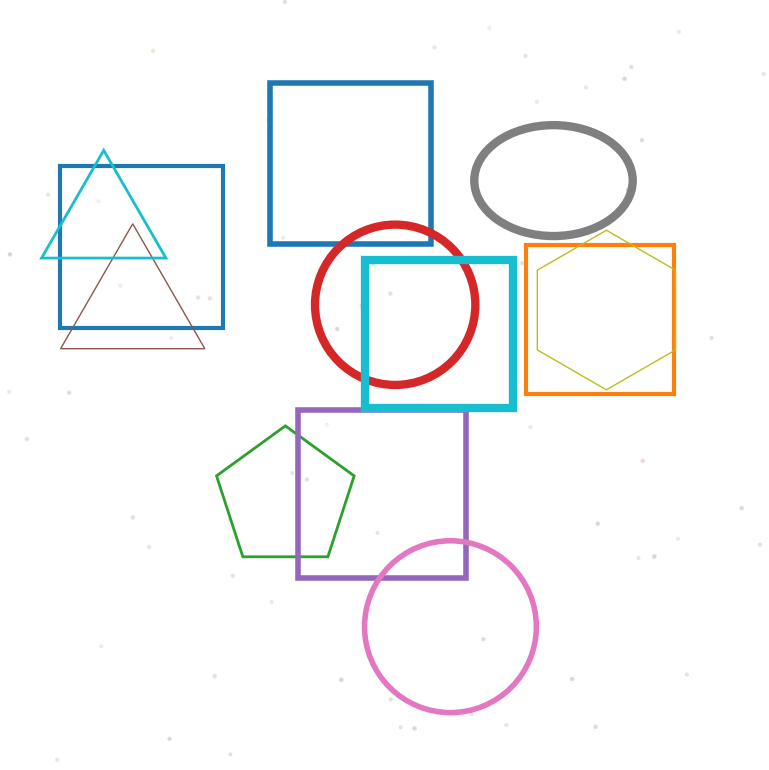[{"shape": "square", "thickness": 1.5, "radius": 0.53, "center": [0.184, 0.679]}, {"shape": "square", "thickness": 2, "radius": 0.52, "center": [0.455, 0.788]}, {"shape": "square", "thickness": 1.5, "radius": 0.48, "center": [0.779, 0.585]}, {"shape": "pentagon", "thickness": 1, "radius": 0.47, "center": [0.371, 0.353]}, {"shape": "circle", "thickness": 3, "radius": 0.52, "center": [0.513, 0.604]}, {"shape": "square", "thickness": 2, "radius": 0.54, "center": [0.496, 0.358]}, {"shape": "triangle", "thickness": 0.5, "radius": 0.54, "center": [0.172, 0.601]}, {"shape": "circle", "thickness": 2, "radius": 0.56, "center": [0.585, 0.186]}, {"shape": "oval", "thickness": 3, "radius": 0.51, "center": [0.719, 0.765]}, {"shape": "hexagon", "thickness": 0.5, "radius": 0.52, "center": [0.788, 0.597]}, {"shape": "triangle", "thickness": 1, "radius": 0.47, "center": [0.135, 0.711]}, {"shape": "square", "thickness": 3, "radius": 0.48, "center": [0.57, 0.566]}]